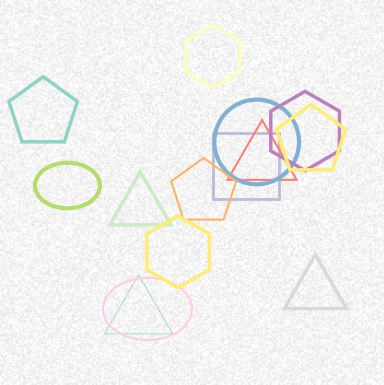[{"shape": "pentagon", "thickness": 2.5, "radius": 0.47, "center": [0.112, 0.707]}, {"shape": "triangle", "thickness": 0.5, "radius": 0.51, "center": [0.36, 0.184]}, {"shape": "hexagon", "thickness": 2, "radius": 0.41, "center": [0.553, 0.854]}, {"shape": "square", "thickness": 2, "radius": 0.43, "center": [0.639, 0.568]}, {"shape": "triangle", "thickness": 1.5, "radius": 0.52, "center": [0.681, 0.585]}, {"shape": "circle", "thickness": 3, "radius": 0.55, "center": [0.667, 0.631]}, {"shape": "pentagon", "thickness": 1.5, "radius": 0.44, "center": [0.529, 0.501]}, {"shape": "oval", "thickness": 3, "radius": 0.42, "center": [0.175, 0.518]}, {"shape": "oval", "thickness": 1.5, "radius": 0.58, "center": [0.383, 0.197]}, {"shape": "triangle", "thickness": 2.5, "radius": 0.47, "center": [0.819, 0.245]}, {"shape": "hexagon", "thickness": 2.5, "radius": 0.51, "center": [0.792, 0.66]}, {"shape": "triangle", "thickness": 2.5, "radius": 0.46, "center": [0.364, 0.462]}, {"shape": "pentagon", "thickness": 2.5, "radius": 0.47, "center": [0.808, 0.635]}, {"shape": "hexagon", "thickness": 2.5, "radius": 0.47, "center": [0.463, 0.346]}]